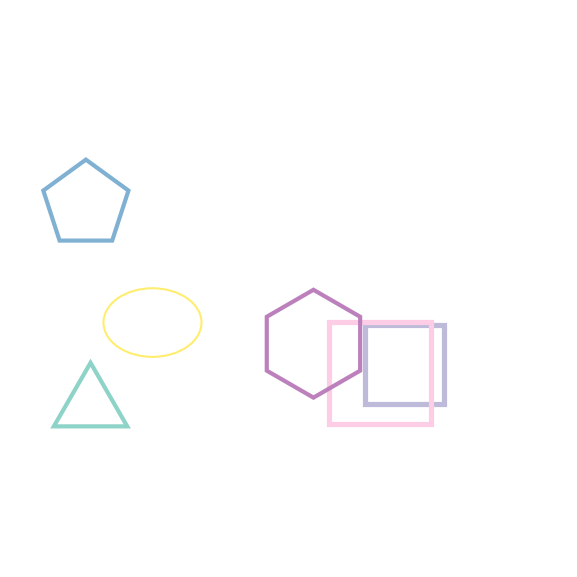[{"shape": "triangle", "thickness": 2, "radius": 0.37, "center": [0.157, 0.298]}, {"shape": "square", "thickness": 2.5, "radius": 0.34, "center": [0.701, 0.368]}, {"shape": "pentagon", "thickness": 2, "radius": 0.39, "center": [0.149, 0.645]}, {"shape": "square", "thickness": 2.5, "radius": 0.44, "center": [0.658, 0.353]}, {"shape": "hexagon", "thickness": 2, "radius": 0.47, "center": [0.543, 0.404]}, {"shape": "oval", "thickness": 1, "radius": 0.42, "center": [0.264, 0.441]}]